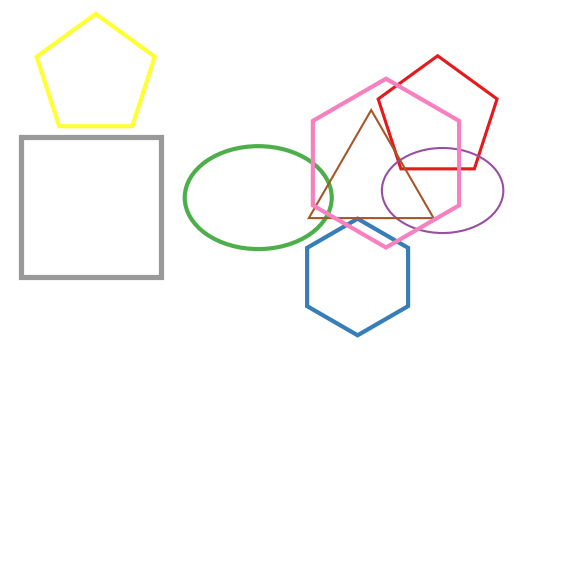[{"shape": "pentagon", "thickness": 1.5, "radius": 0.54, "center": [0.758, 0.794]}, {"shape": "hexagon", "thickness": 2, "radius": 0.5, "center": [0.619, 0.519]}, {"shape": "oval", "thickness": 2, "radius": 0.64, "center": [0.447, 0.657]}, {"shape": "oval", "thickness": 1, "radius": 0.53, "center": [0.766, 0.669]}, {"shape": "pentagon", "thickness": 2, "radius": 0.54, "center": [0.166, 0.868]}, {"shape": "triangle", "thickness": 1, "radius": 0.62, "center": [0.643, 0.684]}, {"shape": "hexagon", "thickness": 2, "radius": 0.73, "center": [0.668, 0.717]}, {"shape": "square", "thickness": 2.5, "radius": 0.61, "center": [0.158, 0.641]}]